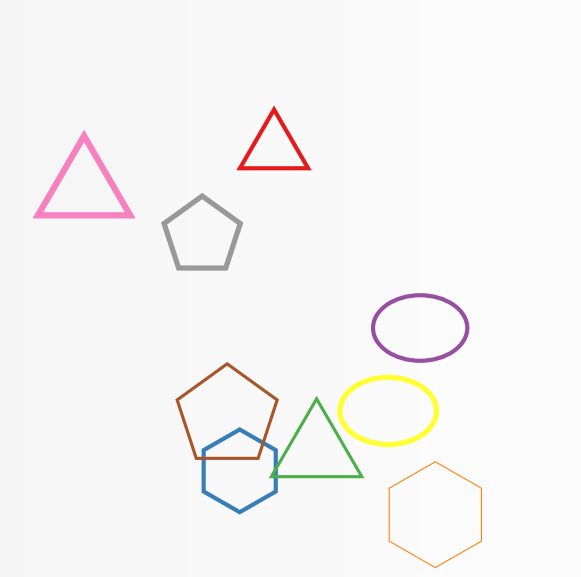[{"shape": "triangle", "thickness": 2, "radius": 0.34, "center": [0.471, 0.742]}, {"shape": "hexagon", "thickness": 2, "radius": 0.36, "center": [0.412, 0.184]}, {"shape": "triangle", "thickness": 1.5, "radius": 0.45, "center": [0.545, 0.219]}, {"shape": "oval", "thickness": 2, "radius": 0.41, "center": [0.723, 0.431]}, {"shape": "hexagon", "thickness": 0.5, "radius": 0.46, "center": [0.749, 0.108]}, {"shape": "oval", "thickness": 2.5, "radius": 0.42, "center": [0.668, 0.288]}, {"shape": "pentagon", "thickness": 1.5, "radius": 0.45, "center": [0.391, 0.279]}, {"shape": "triangle", "thickness": 3, "radius": 0.46, "center": [0.145, 0.672]}, {"shape": "pentagon", "thickness": 2.5, "radius": 0.34, "center": [0.348, 0.591]}]